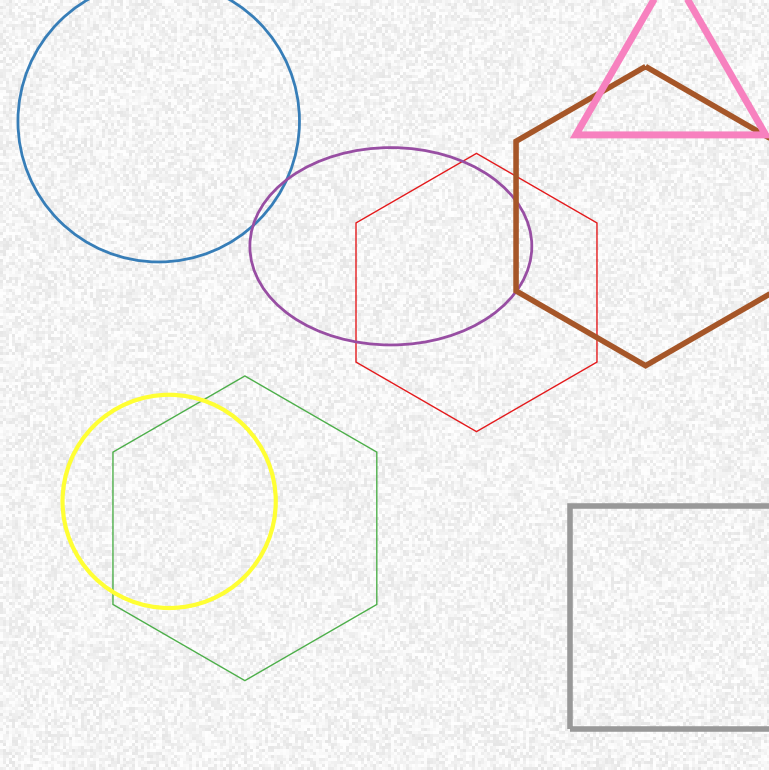[{"shape": "hexagon", "thickness": 0.5, "radius": 0.9, "center": [0.619, 0.62]}, {"shape": "circle", "thickness": 1, "radius": 0.91, "center": [0.206, 0.843]}, {"shape": "hexagon", "thickness": 0.5, "radius": 0.99, "center": [0.318, 0.314]}, {"shape": "oval", "thickness": 1, "radius": 0.92, "center": [0.508, 0.68]}, {"shape": "circle", "thickness": 1.5, "radius": 0.69, "center": [0.22, 0.349]}, {"shape": "hexagon", "thickness": 2, "radius": 0.97, "center": [0.838, 0.719]}, {"shape": "triangle", "thickness": 2.5, "radius": 0.71, "center": [0.871, 0.896]}, {"shape": "square", "thickness": 2, "radius": 0.72, "center": [0.885, 0.198]}]